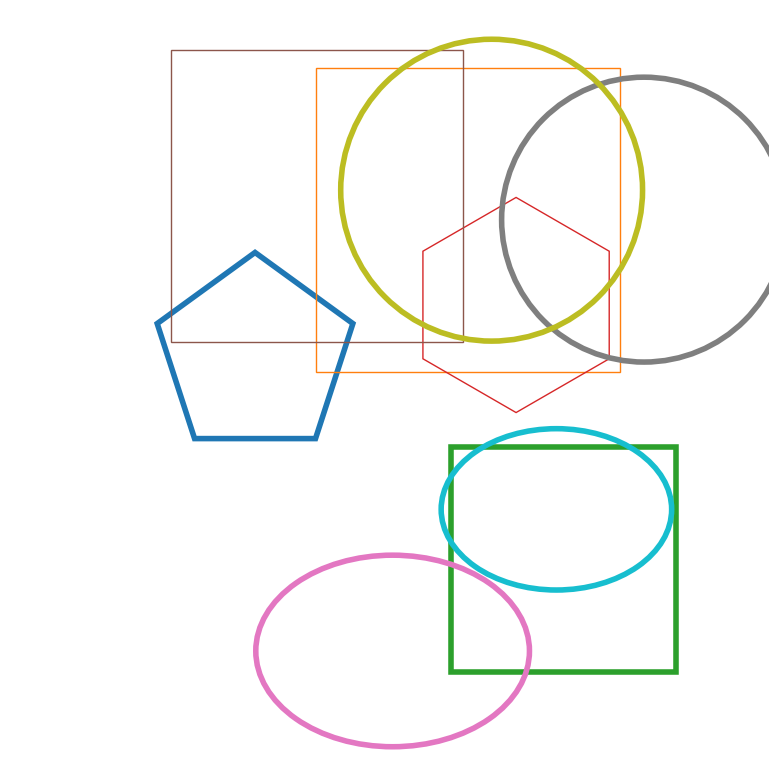[{"shape": "pentagon", "thickness": 2, "radius": 0.67, "center": [0.331, 0.538]}, {"shape": "square", "thickness": 0.5, "radius": 0.99, "center": [0.608, 0.714]}, {"shape": "square", "thickness": 2, "radius": 0.73, "center": [0.732, 0.273]}, {"shape": "hexagon", "thickness": 0.5, "radius": 0.7, "center": [0.67, 0.604]}, {"shape": "square", "thickness": 0.5, "radius": 0.95, "center": [0.412, 0.745]}, {"shape": "oval", "thickness": 2, "radius": 0.89, "center": [0.51, 0.155]}, {"shape": "circle", "thickness": 2, "radius": 0.92, "center": [0.836, 0.715]}, {"shape": "circle", "thickness": 2, "radius": 0.98, "center": [0.638, 0.753]}, {"shape": "oval", "thickness": 2, "radius": 0.75, "center": [0.723, 0.339]}]